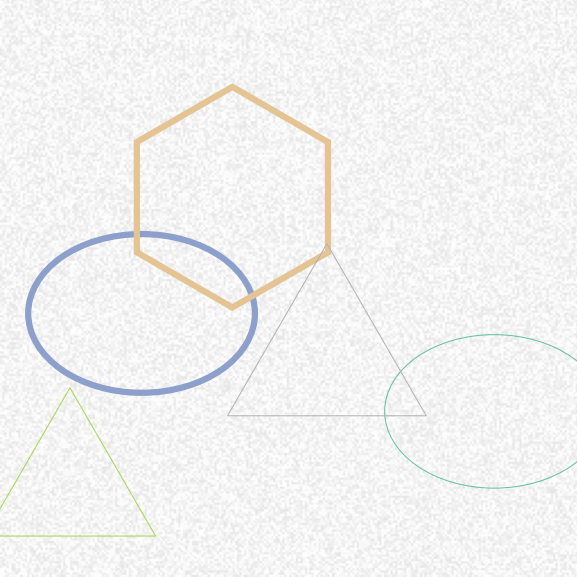[{"shape": "oval", "thickness": 0.5, "radius": 0.95, "center": [0.856, 0.287]}, {"shape": "oval", "thickness": 3, "radius": 0.98, "center": [0.245, 0.456]}, {"shape": "triangle", "thickness": 0.5, "radius": 0.86, "center": [0.121, 0.156]}, {"shape": "hexagon", "thickness": 3, "radius": 0.96, "center": [0.402, 0.658]}, {"shape": "triangle", "thickness": 0.5, "radius": 0.99, "center": [0.566, 0.379]}]